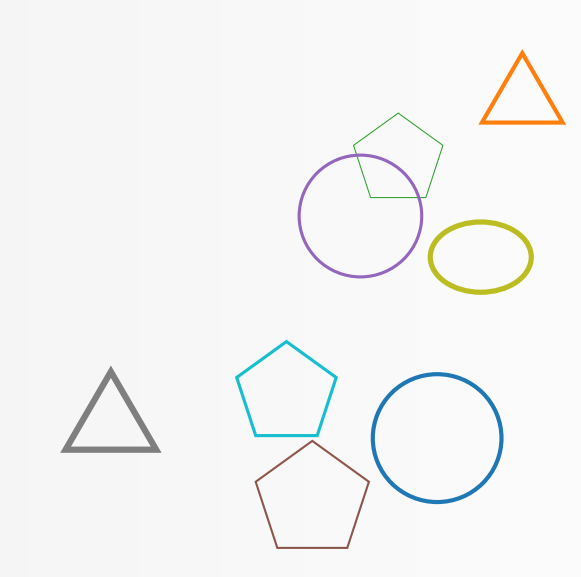[{"shape": "circle", "thickness": 2, "radius": 0.55, "center": [0.752, 0.24]}, {"shape": "triangle", "thickness": 2, "radius": 0.4, "center": [0.899, 0.827]}, {"shape": "pentagon", "thickness": 0.5, "radius": 0.4, "center": [0.685, 0.722]}, {"shape": "circle", "thickness": 1.5, "radius": 0.53, "center": [0.62, 0.625]}, {"shape": "pentagon", "thickness": 1, "radius": 0.51, "center": [0.537, 0.133]}, {"shape": "triangle", "thickness": 3, "radius": 0.45, "center": [0.191, 0.265]}, {"shape": "oval", "thickness": 2.5, "radius": 0.43, "center": [0.827, 0.554]}, {"shape": "pentagon", "thickness": 1.5, "radius": 0.45, "center": [0.493, 0.318]}]